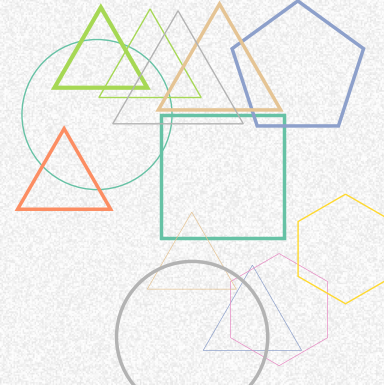[{"shape": "circle", "thickness": 1, "radius": 0.97, "center": [0.252, 0.702]}, {"shape": "square", "thickness": 2.5, "radius": 0.8, "center": [0.578, 0.542]}, {"shape": "triangle", "thickness": 2.5, "radius": 0.7, "center": [0.166, 0.526]}, {"shape": "pentagon", "thickness": 2.5, "radius": 0.9, "center": [0.774, 0.818]}, {"shape": "triangle", "thickness": 0.5, "radius": 0.74, "center": [0.656, 0.164]}, {"shape": "hexagon", "thickness": 0.5, "radius": 0.73, "center": [0.725, 0.196]}, {"shape": "triangle", "thickness": 3, "radius": 0.7, "center": [0.262, 0.842]}, {"shape": "triangle", "thickness": 1, "radius": 0.77, "center": [0.39, 0.823]}, {"shape": "hexagon", "thickness": 1, "radius": 0.71, "center": [0.898, 0.353]}, {"shape": "triangle", "thickness": 0.5, "radius": 0.67, "center": [0.498, 0.316]}, {"shape": "triangle", "thickness": 2.5, "radius": 0.92, "center": [0.57, 0.806]}, {"shape": "circle", "thickness": 2.5, "radius": 0.98, "center": [0.499, 0.125]}, {"shape": "triangle", "thickness": 1, "radius": 0.98, "center": [0.462, 0.776]}]